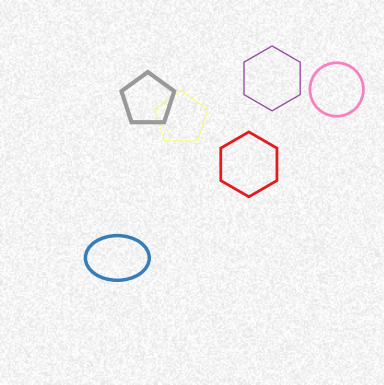[{"shape": "hexagon", "thickness": 2, "radius": 0.42, "center": [0.646, 0.573]}, {"shape": "oval", "thickness": 2.5, "radius": 0.41, "center": [0.305, 0.33]}, {"shape": "hexagon", "thickness": 1, "radius": 0.42, "center": [0.707, 0.796]}, {"shape": "pentagon", "thickness": 0.5, "radius": 0.36, "center": [0.471, 0.693]}, {"shape": "circle", "thickness": 2, "radius": 0.35, "center": [0.874, 0.767]}, {"shape": "pentagon", "thickness": 3, "radius": 0.36, "center": [0.384, 0.741]}]